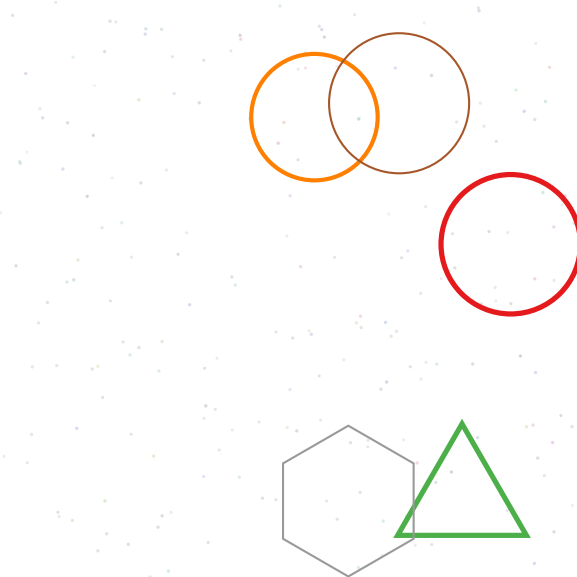[{"shape": "circle", "thickness": 2.5, "radius": 0.6, "center": [0.884, 0.576]}, {"shape": "triangle", "thickness": 2.5, "radius": 0.64, "center": [0.8, 0.136]}, {"shape": "circle", "thickness": 2, "radius": 0.55, "center": [0.544, 0.796]}, {"shape": "circle", "thickness": 1, "radius": 0.61, "center": [0.691, 0.82]}, {"shape": "hexagon", "thickness": 1, "radius": 0.65, "center": [0.603, 0.131]}]